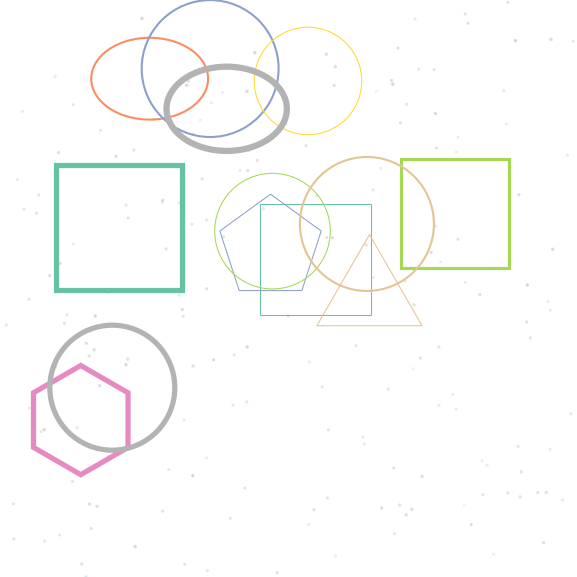[{"shape": "square", "thickness": 2.5, "radius": 0.54, "center": [0.207, 0.605]}, {"shape": "square", "thickness": 0.5, "radius": 0.48, "center": [0.547, 0.549]}, {"shape": "oval", "thickness": 1, "radius": 0.51, "center": [0.259, 0.863]}, {"shape": "pentagon", "thickness": 0.5, "radius": 0.46, "center": [0.468, 0.571]}, {"shape": "circle", "thickness": 1, "radius": 0.59, "center": [0.364, 0.88]}, {"shape": "hexagon", "thickness": 2.5, "radius": 0.47, "center": [0.14, 0.272]}, {"shape": "circle", "thickness": 0.5, "radius": 0.5, "center": [0.472, 0.599]}, {"shape": "square", "thickness": 1.5, "radius": 0.47, "center": [0.788, 0.629]}, {"shape": "circle", "thickness": 0.5, "radius": 0.47, "center": [0.533, 0.859]}, {"shape": "circle", "thickness": 1, "radius": 0.58, "center": [0.635, 0.611]}, {"shape": "triangle", "thickness": 0.5, "radius": 0.53, "center": [0.64, 0.488]}, {"shape": "circle", "thickness": 2.5, "radius": 0.54, "center": [0.194, 0.328]}, {"shape": "oval", "thickness": 3, "radius": 0.52, "center": [0.393, 0.811]}]